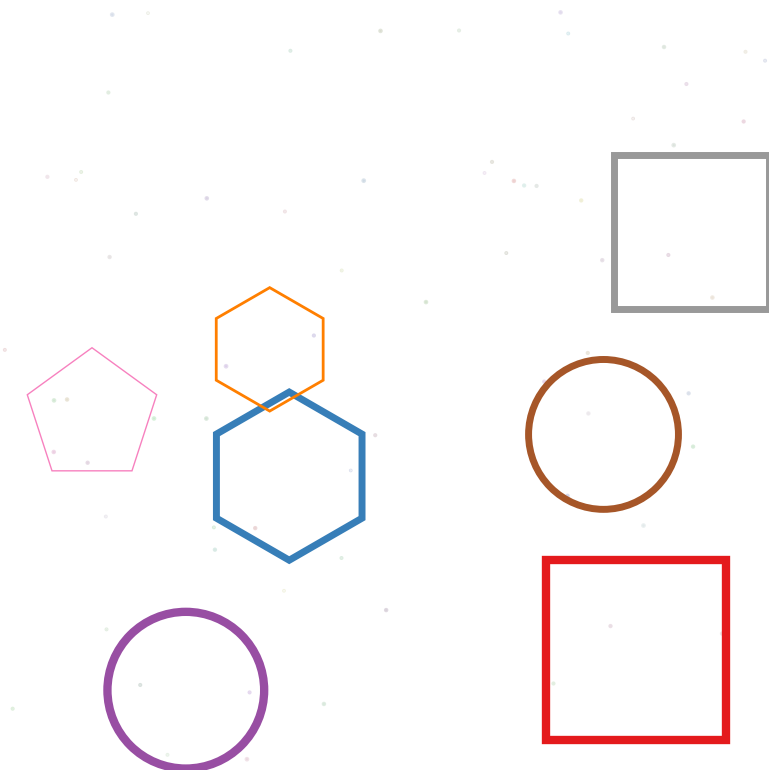[{"shape": "square", "thickness": 3, "radius": 0.59, "center": [0.826, 0.156]}, {"shape": "hexagon", "thickness": 2.5, "radius": 0.55, "center": [0.376, 0.382]}, {"shape": "circle", "thickness": 3, "radius": 0.51, "center": [0.241, 0.104]}, {"shape": "hexagon", "thickness": 1, "radius": 0.4, "center": [0.35, 0.546]}, {"shape": "circle", "thickness": 2.5, "radius": 0.49, "center": [0.784, 0.436]}, {"shape": "pentagon", "thickness": 0.5, "radius": 0.44, "center": [0.119, 0.46]}, {"shape": "square", "thickness": 2.5, "radius": 0.5, "center": [0.898, 0.699]}]